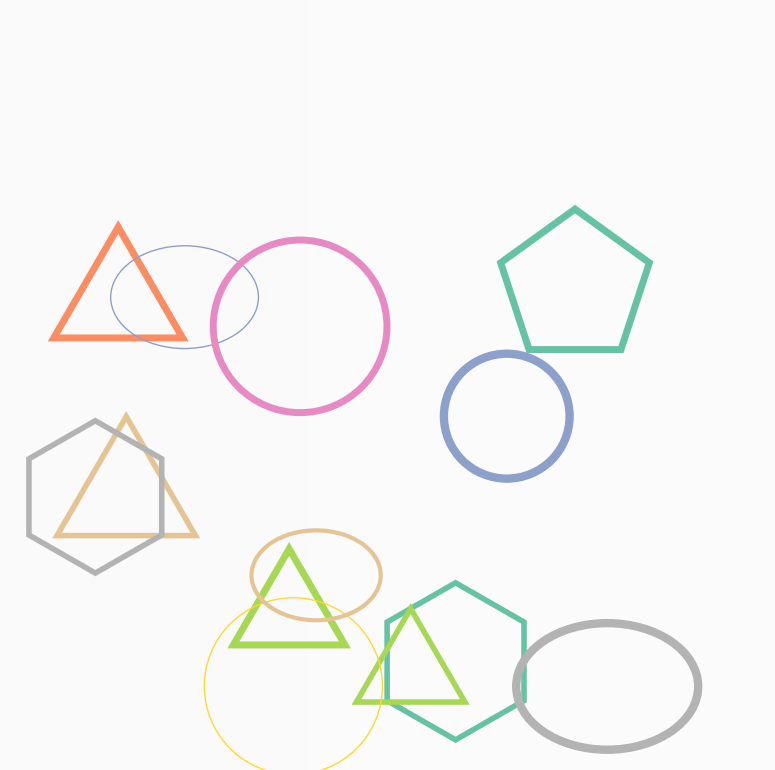[{"shape": "pentagon", "thickness": 2.5, "radius": 0.5, "center": [0.742, 0.628]}, {"shape": "hexagon", "thickness": 2, "radius": 0.51, "center": [0.588, 0.141]}, {"shape": "triangle", "thickness": 2.5, "radius": 0.48, "center": [0.153, 0.609]}, {"shape": "oval", "thickness": 0.5, "radius": 0.48, "center": [0.238, 0.614]}, {"shape": "circle", "thickness": 3, "radius": 0.41, "center": [0.654, 0.46]}, {"shape": "circle", "thickness": 2.5, "radius": 0.56, "center": [0.387, 0.576]}, {"shape": "triangle", "thickness": 2, "radius": 0.4, "center": [0.53, 0.129]}, {"shape": "triangle", "thickness": 2.5, "radius": 0.42, "center": [0.373, 0.204]}, {"shape": "circle", "thickness": 0.5, "radius": 0.57, "center": [0.379, 0.109]}, {"shape": "triangle", "thickness": 2, "radius": 0.52, "center": [0.163, 0.356]}, {"shape": "oval", "thickness": 1.5, "radius": 0.42, "center": [0.408, 0.253]}, {"shape": "oval", "thickness": 3, "radius": 0.59, "center": [0.783, 0.109]}, {"shape": "hexagon", "thickness": 2, "radius": 0.49, "center": [0.123, 0.355]}]